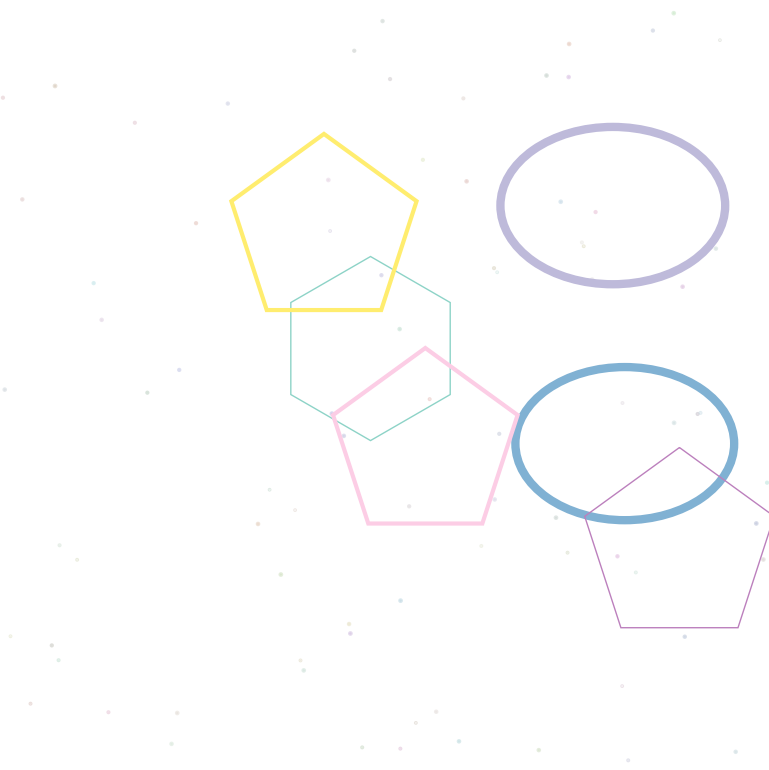[{"shape": "hexagon", "thickness": 0.5, "radius": 0.6, "center": [0.481, 0.547]}, {"shape": "oval", "thickness": 3, "radius": 0.73, "center": [0.796, 0.733]}, {"shape": "oval", "thickness": 3, "radius": 0.71, "center": [0.811, 0.424]}, {"shape": "pentagon", "thickness": 1.5, "radius": 0.63, "center": [0.552, 0.422]}, {"shape": "pentagon", "thickness": 0.5, "radius": 0.65, "center": [0.882, 0.289]}, {"shape": "pentagon", "thickness": 1.5, "radius": 0.63, "center": [0.421, 0.7]}]